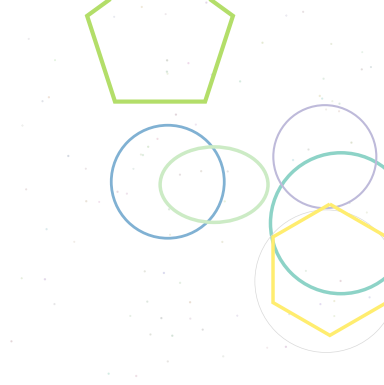[{"shape": "circle", "thickness": 2.5, "radius": 0.91, "center": [0.886, 0.42]}, {"shape": "circle", "thickness": 1.5, "radius": 0.67, "center": [0.844, 0.593]}, {"shape": "circle", "thickness": 2, "radius": 0.73, "center": [0.436, 0.528]}, {"shape": "pentagon", "thickness": 3, "radius": 1.0, "center": [0.416, 0.897]}, {"shape": "circle", "thickness": 0.5, "radius": 0.93, "center": [0.847, 0.27]}, {"shape": "oval", "thickness": 2.5, "radius": 0.7, "center": [0.556, 0.52]}, {"shape": "hexagon", "thickness": 2.5, "radius": 0.85, "center": [0.857, 0.299]}]